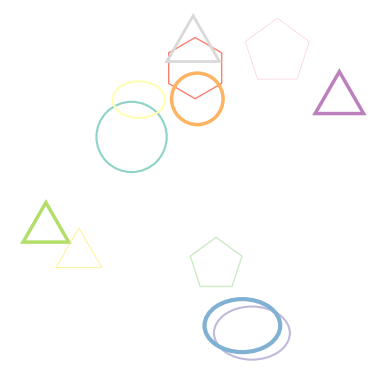[{"shape": "circle", "thickness": 1.5, "radius": 0.46, "center": [0.342, 0.644]}, {"shape": "oval", "thickness": 1.5, "radius": 0.34, "center": [0.361, 0.741]}, {"shape": "oval", "thickness": 1.5, "radius": 0.49, "center": [0.654, 0.135]}, {"shape": "hexagon", "thickness": 1, "radius": 0.4, "center": [0.507, 0.823]}, {"shape": "oval", "thickness": 3, "radius": 0.49, "center": [0.63, 0.154]}, {"shape": "circle", "thickness": 2.5, "radius": 0.33, "center": [0.513, 0.743]}, {"shape": "triangle", "thickness": 2.5, "radius": 0.34, "center": [0.119, 0.405]}, {"shape": "pentagon", "thickness": 0.5, "radius": 0.44, "center": [0.72, 0.865]}, {"shape": "triangle", "thickness": 2, "radius": 0.4, "center": [0.502, 0.88]}, {"shape": "triangle", "thickness": 2.5, "radius": 0.36, "center": [0.881, 0.741]}, {"shape": "pentagon", "thickness": 1, "radius": 0.35, "center": [0.561, 0.313]}, {"shape": "triangle", "thickness": 0.5, "radius": 0.34, "center": [0.205, 0.339]}]